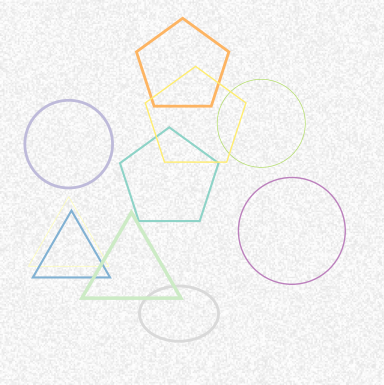[{"shape": "pentagon", "thickness": 1.5, "radius": 0.67, "center": [0.44, 0.535]}, {"shape": "triangle", "thickness": 0.5, "radius": 0.6, "center": [0.178, 0.369]}, {"shape": "circle", "thickness": 2, "radius": 0.57, "center": [0.178, 0.626]}, {"shape": "triangle", "thickness": 1.5, "radius": 0.58, "center": [0.186, 0.337]}, {"shape": "pentagon", "thickness": 2, "radius": 0.63, "center": [0.474, 0.826]}, {"shape": "circle", "thickness": 0.5, "radius": 0.57, "center": [0.679, 0.68]}, {"shape": "oval", "thickness": 2, "radius": 0.51, "center": [0.465, 0.185]}, {"shape": "circle", "thickness": 1, "radius": 0.69, "center": [0.758, 0.4]}, {"shape": "triangle", "thickness": 2.5, "radius": 0.74, "center": [0.341, 0.3]}, {"shape": "pentagon", "thickness": 1, "radius": 0.69, "center": [0.508, 0.69]}]